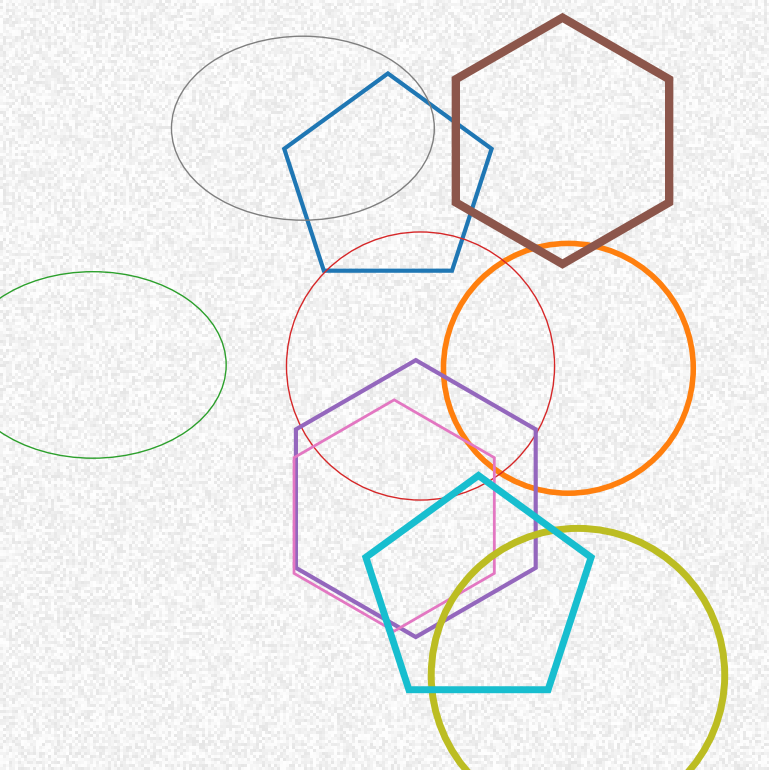[{"shape": "pentagon", "thickness": 1.5, "radius": 0.71, "center": [0.504, 0.763]}, {"shape": "circle", "thickness": 2, "radius": 0.81, "center": [0.738, 0.522]}, {"shape": "oval", "thickness": 0.5, "radius": 0.87, "center": [0.121, 0.526]}, {"shape": "circle", "thickness": 0.5, "radius": 0.87, "center": [0.546, 0.525]}, {"shape": "hexagon", "thickness": 1.5, "radius": 0.9, "center": [0.54, 0.352]}, {"shape": "hexagon", "thickness": 3, "radius": 0.8, "center": [0.731, 0.817]}, {"shape": "hexagon", "thickness": 1, "radius": 0.75, "center": [0.512, 0.331]}, {"shape": "oval", "thickness": 0.5, "radius": 0.85, "center": [0.393, 0.834]}, {"shape": "circle", "thickness": 2.5, "radius": 0.95, "center": [0.751, 0.123]}, {"shape": "pentagon", "thickness": 2.5, "radius": 0.77, "center": [0.621, 0.229]}]